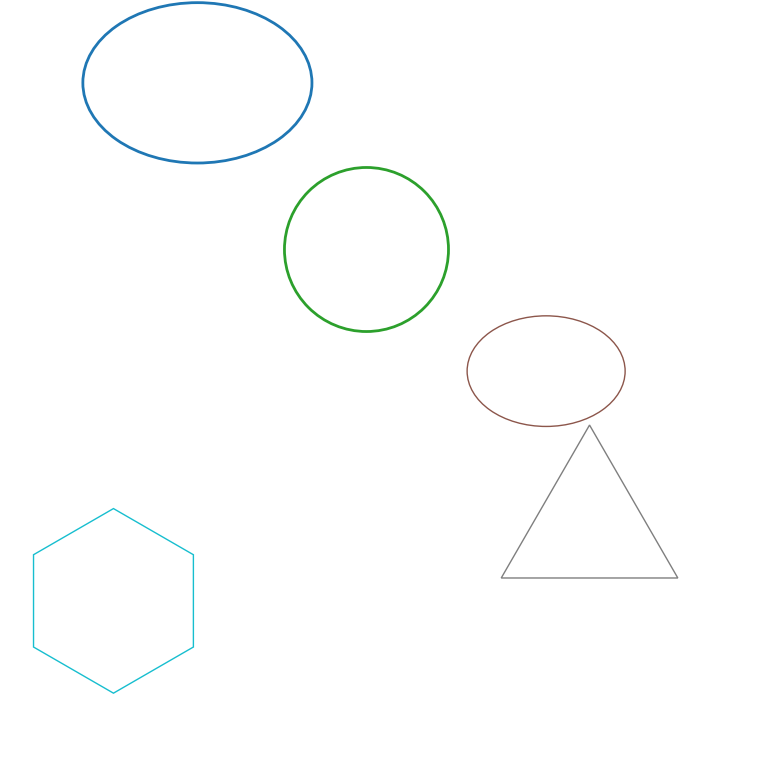[{"shape": "oval", "thickness": 1, "radius": 0.74, "center": [0.256, 0.892]}, {"shape": "circle", "thickness": 1, "radius": 0.53, "center": [0.476, 0.676]}, {"shape": "oval", "thickness": 0.5, "radius": 0.51, "center": [0.709, 0.518]}, {"shape": "triangle", "thickness": 0.5, "radius": 0.66, "center": [0.766, 0.316]}, {"shape": "hexagon", "thickness": 0.5, "radius": 0.6, "center": [0.147, 0.22]}]